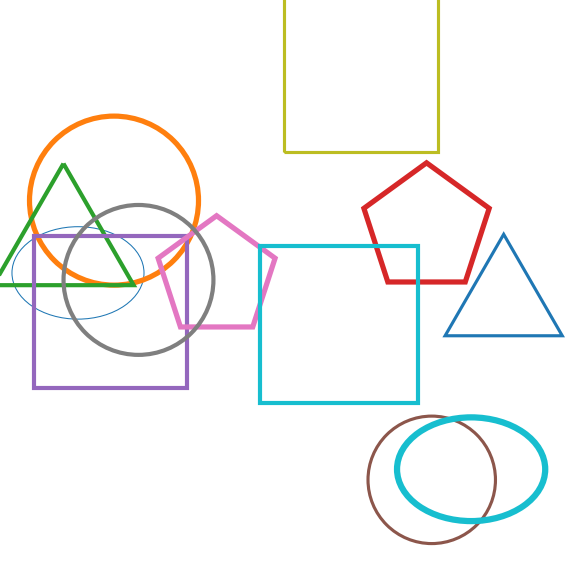[{"shape": "oval", "thickness": 0.5, "radius": 0.57, "center": [0.135, 0.527]}, {"shape": "triangle", "thickness": 1.5, "radius": 0.59, "center": [0.872, 0.476]}, {"shape": "circle", "thickness": 2.5, "radius": 0.73, "center": [0.197, 0.652]}, {"shape": "triangle", "thickness": 2, "radius": 0.7, "center": [0.11, 0.575]}, {"shape": "pentagon", "thickness": 2.5, "radius": 0.57, "center": [0.739, 0.603]}, {"shape": "square", "thickness": 2, "radius": 0.66, "center": [0.192, 0.459]}, {"shape": "circle", "thickness": 1.5, "radius": 0.55, "center": [0.748, 0.168]}, {"shape": "pentagon", "thickness": 2.5, "radius": 0.53, "center": [0.375, 0.519]}, {"shape": "circle", "thickness": 2, "radius": 0.65, "center": [0.24, 0.514]}, {"shape": "square", "thickness": 1.5, "radius": 0.67, "center": [0.625, 0.869]}, {"shape": "oval", "thickness": 3, "radius": 0.64, "center": [0.816, 0.187]}, {"shape": "square", "thickness": 2, "radius": 0.68, "center": [0.587, 0.437]}]